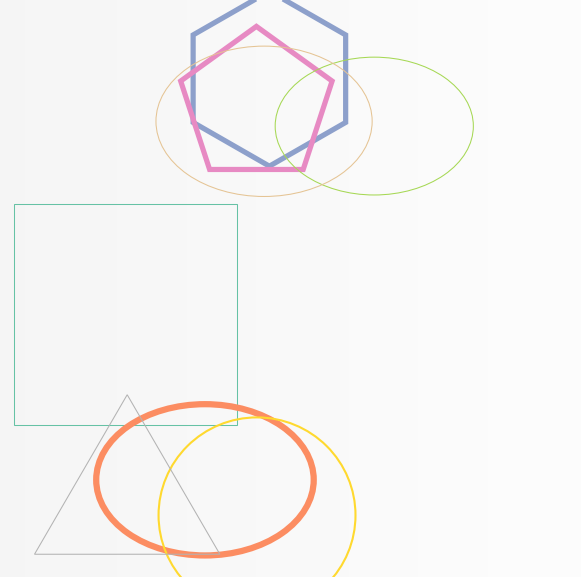[{"shape": "square", "thickness": 0.5, "radius": 0.96, "center": [0.215, 0.455]}, {"shape": "oval", "thickness": 3, "radius": 0.94, "center": [0.353, 0.168]}, {"shape": "hexagon", "thickness": 2.5, "radius": 0.76, "center": [0.463, 0.863]}, {"shape": "pentagon", "thickness": 2.5, "radius": 0.68, "center": [0.441, 0.816]}, {"shape": "oval", "thickness": 0.5, "radius": 0.85, "center": [0.644, 0.781]}, {"shape": "circle", "thickness": 1, "radius": 0.85, "center": [0.442, 0.107]}, {"shape": "oval", "thickness": 0.5, "radius": 0.93, "center": [0.454, 0.789]}, {"shape": "triangle", "thickness": 0.5, "radius": 0.92, "center": [0.219, 0.131]}]